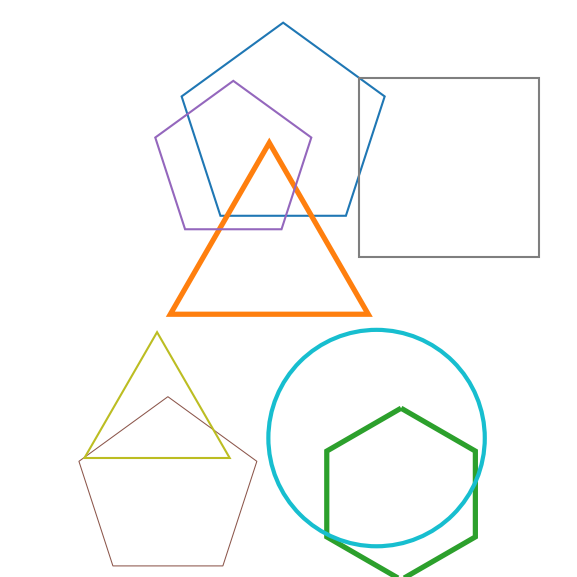[{"shape": "pentagon", "thickness": 1, "radius": 0.92, "center": [0.49, 0.775]}, {"shape": "triangle", "thickness": 2.5, "radius": 0.99, "center": [0.466, 0.554]}, {"shape": "hexagon", "thickness": 2.5, "radius": 0.74, "center": [0.694, 0.144]}, {"shape": "pentagon", "thickness": 1, "radius": 0.71, "center": [0.404, 0.717]}, {"shape": "pentagon", "thickness": 0.5, "radius": 0.81, "center": [0.291, 0.15]}, {"shape": "square", "thickness": 1, "radius": 0.78, "center": [0.777, 0.709]}, {"shape": "triangle", "thickness": 1, "radius": 0.73, "center": [0.272, 0.279]}, {"shape": "circle", "thickness": 2, "radius": 0.94, "center": [0.652, 0.241]}]